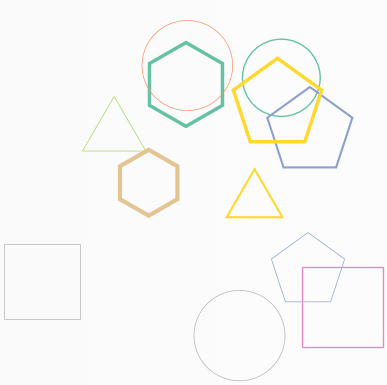[{"shape": "circle", "thickness": 1, "radius": 0.5, "center": [0.726, 0.798]}, {"shape": "hexagon", "thickness": 2.5, "radius": 0.54, "center": [0.48, 0.781]}, {"shape": "circle", "thickness": 0.5, "radius": 0.58, "center": [0.483, 0.83]}, {"shape": "pentagon", "thickness": 1.5, "radius": 0.58, "center": [0.8, 0.659]}, {"shape": "pentagon", "thickness": 0.5, "radius": 0.5, "center": [0.795, 0.296]}, {"shape": "square", "thickness": 1, "radius": 0.52, "center": [0.883, 0.203]}, {"shape": "triangle", "thickness": 0.5, "radius": 0.47, "center": [0.295, 0.655]}, {"shape": "pentagon", "thickness": 2.5, "radius": 0.6, "center": [0.716, 0.729]}, {"shape": "triangle", "thickness": 1.5, "radius": 0.42, "center": [0.657, 0.477]}, {"shape": "hexagon", "thickness": 3, "radius": 0.43, "center": [0.384, 0.525]}, {"shape": "circle", "thickness": 0.5, "radius": 0.59, "center": [0.618, 0.128]}, {"shape": "square", "thickness": 0.5, "radius": 0.49, "center": [0.109, 0.269]}]